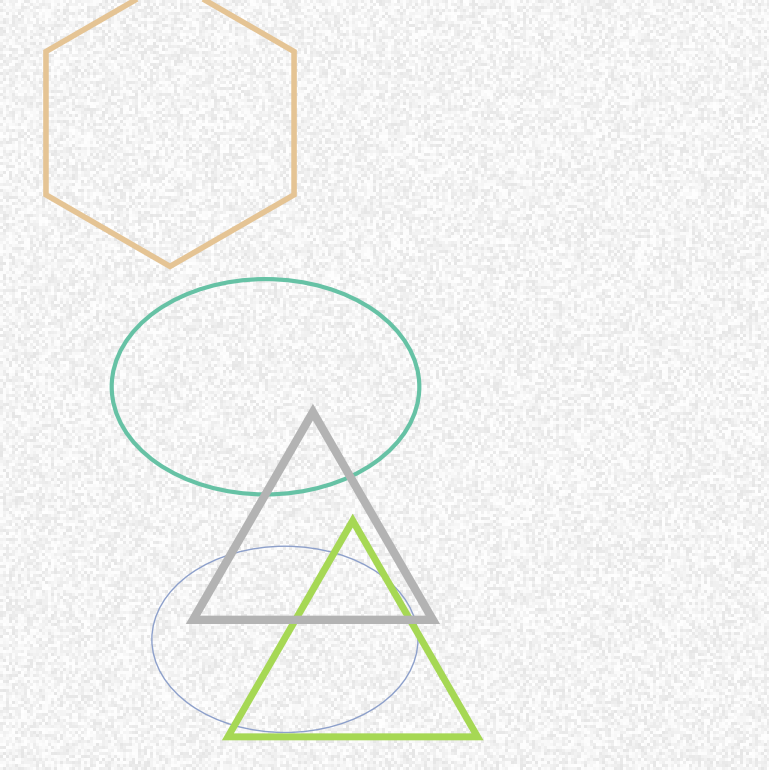[{"shape": "oval", "thickness": 1.5, "radius": 1.0, "center": [0.345, 0.498]}, {"shape": "oval", "thickness": 0.5, "radius": 0.86, "center": [0.37, 0.17]}, {"shape": "triangle", "thickness": 2.5, "radius": 0.94, "center": [0.458, 0.137]}, {"shape": "hexagon", "thickness": 2, "radius": 0.93, "center": [0.221, 0.84]}, {"shape": "triangle", "thickness": 3, "radius": 0.9, "center": [0.406, 0.285]}]